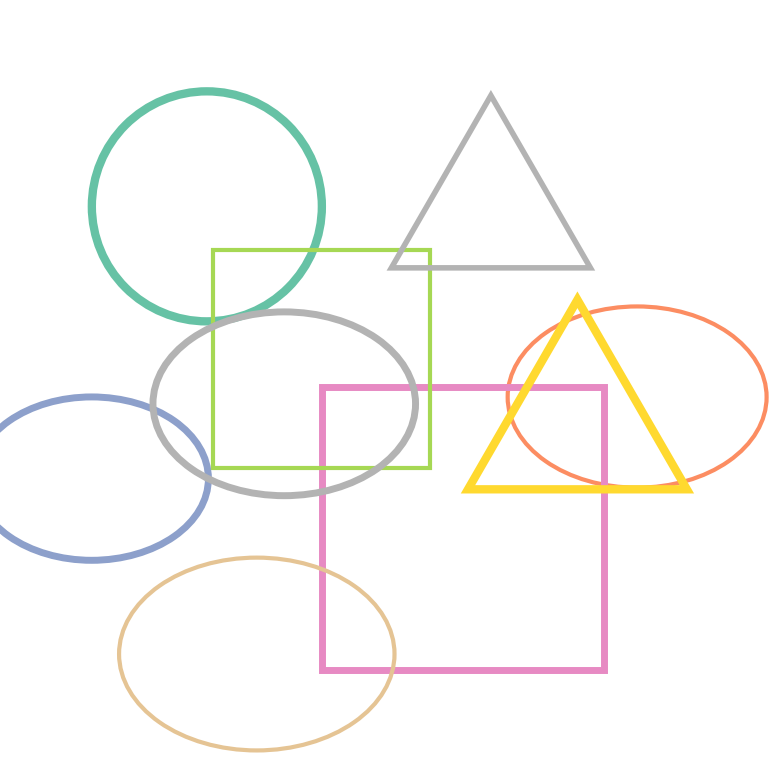[{"shape": "circle", "thickness": 3, "radius": 0.75, "center": [0.269, 0.732]}, {"shape": "oval", "thickness": 1.5, "radius": 0.84, "center": [0.827, 0.484]}, {"shape": "oval", "thickness": 2.5, "radius": 0.76, "center": [0.119, 0.378]}, {"shape": "square", "thickness": 2.5, "radius": 0.92, "center": [0.601, 0.314]}, {"shape": "square", "thickness": 1.5, "radius": 0.71, "center": [0.417, 0.534]}, {"shape": "triangle", "thickness": 3, "radius": 0.82, "center": [0.75, 0.447]}, {"shape": "oval", "thickness": 1.5, "radius": 0.89, "center": [0.333, 0.151]}, {"shape": "triangle", "thickness": 2, "radius": 0.75, "center": [0.638, 0.727]}, {"shape": "oval", "thickness": 2.5, "radius": 0.85, "center": [0.369, 0.476]}]